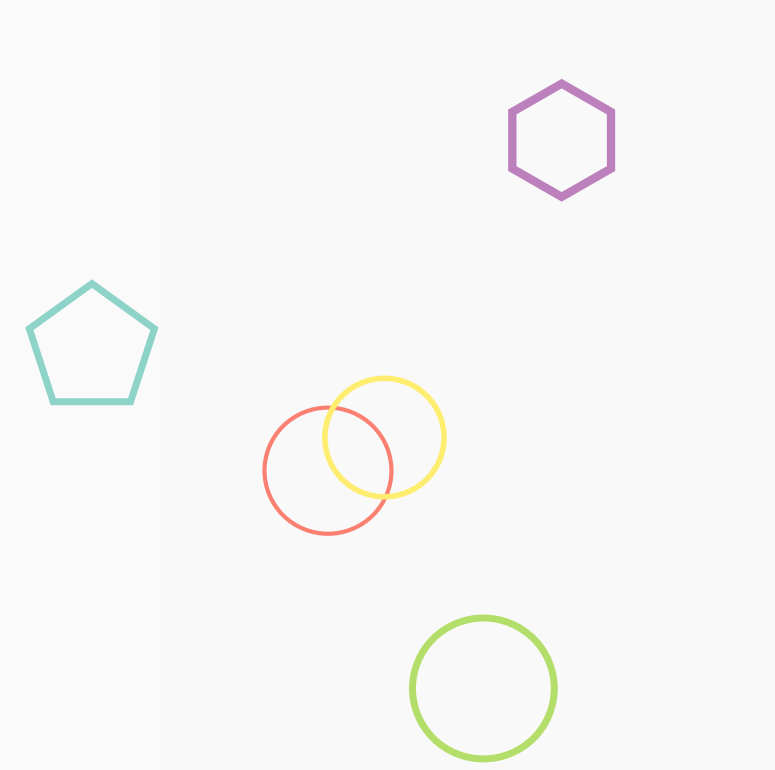[{"shape": "pentagon", "thickness": 2.5, "radius": 0.42, "center": [0.119, 0.547]}, {"shape": "circle", "thickness": 1.5, "radius": 0.41, "center": [0.423, 0.389]}, {"shape": "circle", "thickness": 2.5, "radius": 0.46, "center": [0.624, 0.106]}, {"shape": "hexagon", "thickness": 3, "radius": 0.37, "center": [0.725, 0.818]}, {"shape": "circle", "thickness": 2, "radius": 0.38, "center": [0.496, 0.432]}]